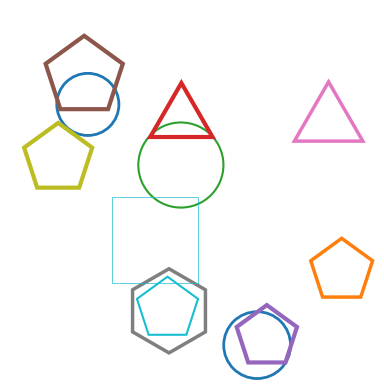[{"shape": "circle", "thickness": 2, "radius": 0.43, "center": [0.668, 0.104]}, {"shape": "circle", "thickness": 2, "radius": 0.4, "center": [0.228, 0.729]}, {"shape": "pentagon", "thickness": 2.5, "radius": 0.42, "center": [0.887, 0.297]}, {"shape": "circle", "thickness": 1.5, "radius": 0.55, "center": [0.47, 0.571]}, {"shape": "triangle", "thickness": 3, "radius": 0.47, "center": [0.471, 0.691]}, {"shape": "pentagon", "thickness": 3, "radius": 0.41, "center": [0.693, 0.125]}, {"shape": "pentagon", "thickness": 3, "radius": 0.53, "center": [0.219, 0.802]}, {"shape": "triangle", "thickness": 2.5, "radius": 0.51, "center": [0.853, 0.685]}, {"shape": "hexagon", "thickness": 2.5, "radius": 0.55, "center": [0.439, 0.193]}, {"shape": "pentagon", "thickness": 3, "radius": 0.46, "center": [0.151, 0.588]}, {"shape": "square", "thickness": 0.5, "radius": 0.56, "center": [0.402, 0.378]}, {"shape": "pentagon", "thickness": 1.5, "radius": 0.42, "center": [0.435, 0.198]}]